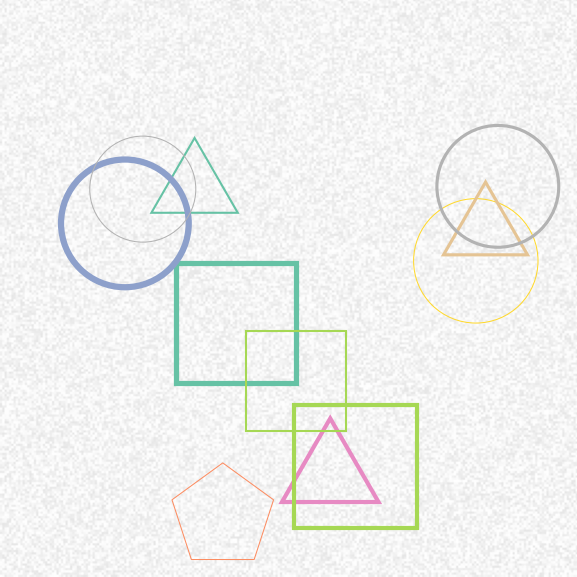[{"shape": "square", "thickness": 2.5, "radius": 0.52, "center": [0.409, 0.44]}, {"shape": "triangle", "thickness": 1, "radius": 0.43, "center": [0.337, 0.674]}, {"shape": "pentagon", "thickness": 0.5, "radius": 0.46, "center": [0.386, 0.105]}, {"shape": "circle", "thickness": 3, "radius": 0.55, "center": [0.216, 0.612]}, {"shape": "triangle", "thickness": 2, "radius": 0.48, "center": [0.572, 0.178]}, {"shape": "square", "thickness": 2, "radius": 0.53, "center": [0.616, 0.191]}, {"shape": "square", "thickness": 1, "radius": 0.43, "center": [0.512, 0.34]}, {"shape": "circle", "thickness": 0.5, "radius": 0.54, "center": [0.824, 0.547]}, {"shape": "triangle", "thickness": 1.5, "radius": 0.42, "center": [0.841, 0.6]}, {"shape": "circle", "thickness": 1.5, "radius": 0.53, "center": [0.862, 0.676]}, {"shape": "circle", "thickness": 0.5, "radius": 0.46, "center": [0.247, 0.672]}]